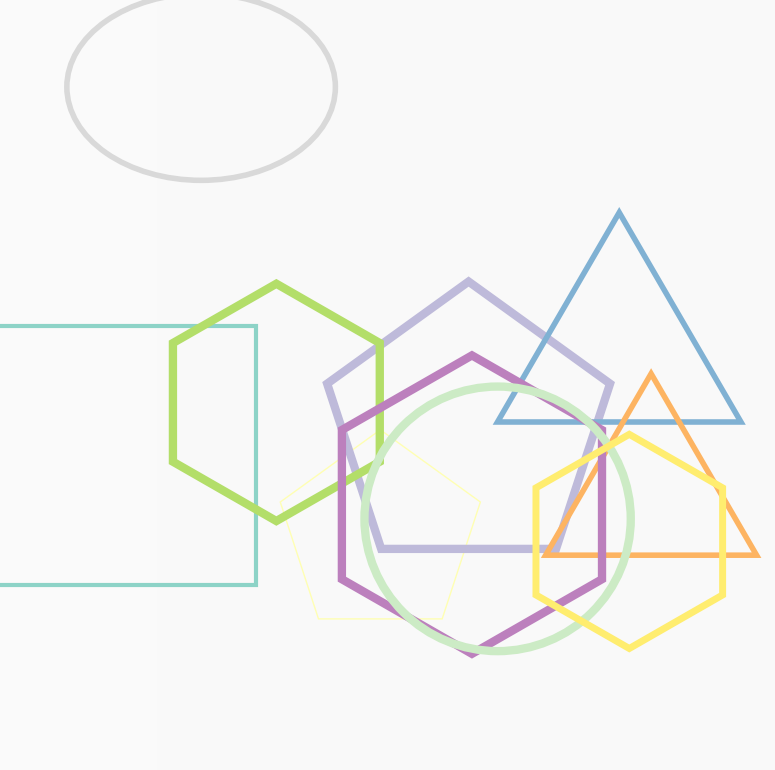[{"shape": "square", "thickness": 1.5, "radius": 0.84, "center": [0.162, 0.408]}, {"shape": "pentagon", "thickness": 0.5, "radius": 0.68, "center": [0.491, 0.306]}, {"shape": "pentagon", "thickness": 3, "radius": 0.96, "center": [0.605, 0.442]}, {"shape": "triangle", "thickness": 2, "radius": 0.91, "center": [0.799, 0.543]}, {"shape": "triangle", "thickness": 2, "radius": 0.79, "center": [0.84, 0.358]}, {"shape": "hexagon", "thickness": 3, "radius": 0.77, "center": [0.357, 0.477]}, {"shape": "oval", "thickness": 2, "radius": 0.87, "center": [0.26, 0.887]}, {"shape": "hexagon", "thickness": 3, "radius": 0.97, "center": [0.609, 0.345]}, {"shape": "circle", "thickness": 3, "radius": 0.86, "center": [0.642, 0.326]}, {"shape": "hexagon", "thickness": 2.5, "radius": 0.7, "center": [0.812, 0.297]}]